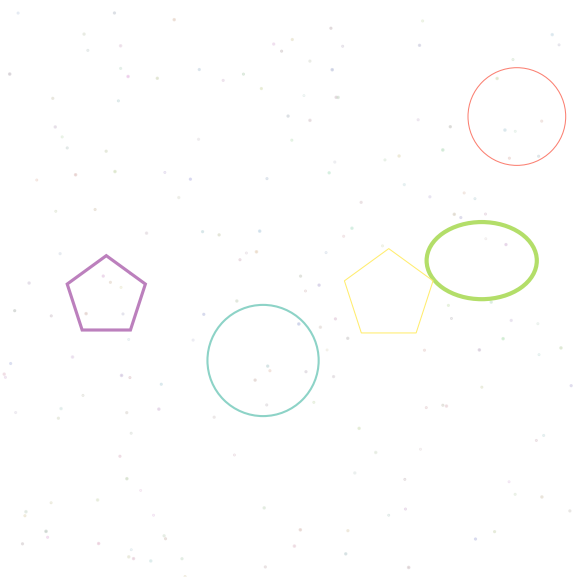[{"shape": "circle", "thickness": 1, "radius": 0.48, "center": [0.456, 0.375]}, {"shape": "circle", "thickness": 0.5, "radius": 0.42, "center": [0.895, 0.797]}, {"shape": "oval", "thickness": 2, "radius": 0.48, "center": [0.834, 0.548]}, {"shape": "pentagon", "thickness": 1.5, "radius": 0.36, "center": [0.184, 0.485]}, {"shape": "pentagon", "thickness": 0.5, "radius": 0.4, "center": [0.673, 0.488]}]